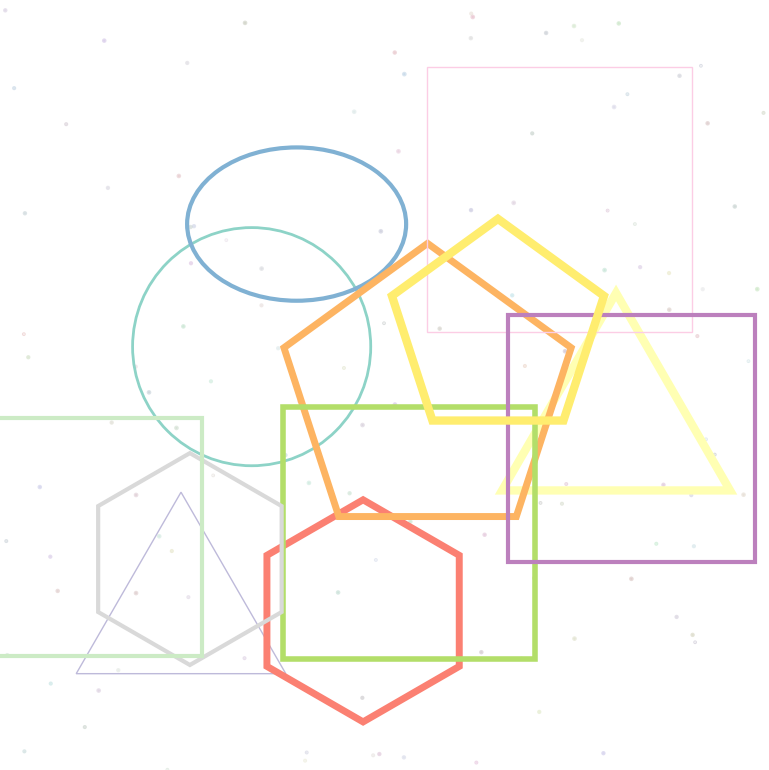[{"shape": "circle", "thickness": 1, "radius": 0.77, "center": [0.327, 0.55]}, {"shape": "triangle", "thickness": 3, "radius": 0.85, "center": [0.8, 0.449]}, {"shape": "triangle", "thickness": 0.5, "radius": 0.79, "center": [0.235, 0.204]}, {"shape": "hexagon", "thickness": 2.5, "radius": 0.72, "center": [0.472, 0.207]}, {"shape": "oval", "thickness": 1.5, "radius": 0.71, "center": [0.385, 0.709]}, {"shape": "pentagon", "thickness": 2.5, "radius": 0.98, "center": [0.555, 0.488]}, {"shape": "square", "thickness": 2, "radius": 0.82, "center": [0.531, 0.308]}, {"shape": "square", "thickness": 0.5, "radius": 0.86, "center": [0.726, 0.741]}, {"shape": "hexagon", "thickness": 1.5, "radius": 0.69, "center": [0.247, 0.274]}, {"shape": "square", "thickness": 1.5, "radius": 0.8, "center": [0.82, 0.431]}, {"shape": "square", "thickness": 1.5, "radius": 0.77, "center": [0.108, 0.302]}, {"shape": "pentagon", "thickness": 3, "radius": 0.72, "center": [0.647, 0.571]}]